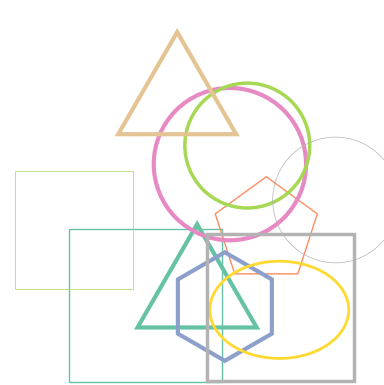[{"shape": "square", "thickness": 1, "radius": 0.99, "center": [0.377, 0.206]}, {"shape": "triangle", "thickness": 3, "radius": 0.89, "center": [0.512, 0.239]}, {"shape": "pentagon", "thickness": 1, "radius": 0.7, "center": [0.692, 0.401]}, {"shape": "hexagon", "thickness": 3, "radius": 0.7, "center": [0.584, 0.204]}, {"shape": "circle", "thickness": 3, "radius": 0.99, "center": [0.597, 0.574]}, {"shape": "square", "thickness": 0.5, "radius": 0.77, "center": [0.192, 0.403]}, {"shape": "circle", "thickness": 2.5, "radius": 0.81, "center": [0.642, 0.622]}, {"shape": "oval", "thickness": 2, "radius": 0.9, "center": [0.725, 0.195]}, {"shape": "triangle", "thickness": 3, "radius": 0.88, "center": [0.46, 0.74]}, {"shape": "square", "thickness": 2.5, "radius": 0.95, "center": [0.728, 0.202]}, {"shape": "circle", "thickness": 0.5, "radius": 0.82, "center": [0.872, 0.481]}]